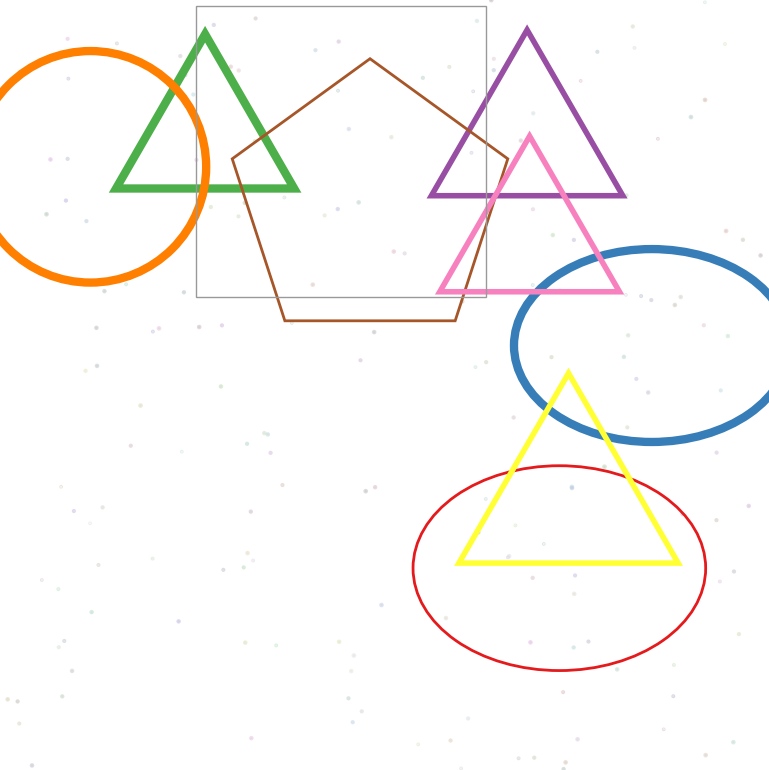[{"shape": "oval", "thickness": 1, "radius": 0.95, "center": [0.726, 0.262]}, {"shape": "oval", "thickness": 3, "radius": 0.89, "center": [0.846, 0.551]}, {"shape": "triangle", "thickness": 3, "radius": 0.67, "center": [0.266, 0.822]}, {"shape": "triangle", "thickness": 2, "radius": 0.72, "center": [0.685, 0.818]}, {"shape": "circle", "thickness": 3, "radius": 0.75, "center": [0.117, 0.783]}, {"shape": "triangle", "thickness": 2, "radius": 0.82, "center": [0.738, 0.351]}, {"shape": "pentagon", "thickness": 1, "radius": 0.94, "center": [0.481, 0.736]}, {"shape": "triangle", "thickness": 2, "radius": 0.67, "center": [0.688, 0.688]}, {"shape": "square", "thickness": 0.5, "radius": 0.94, "center": [0.443, 0.803]}]